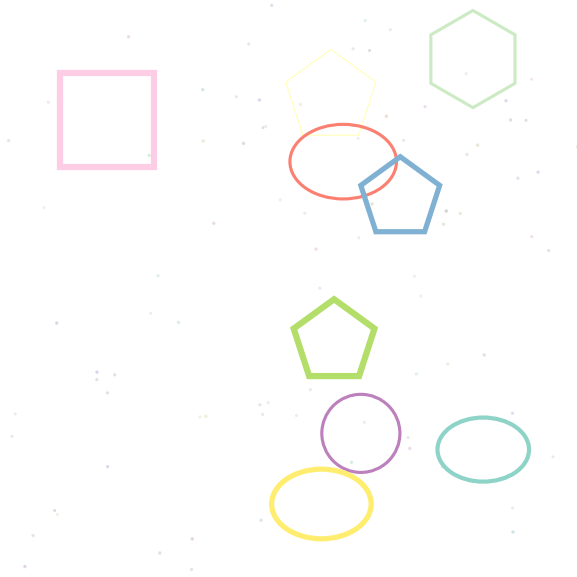[{"shape": "oval", "thickness": 2, "radius": 0.4, "center": [0.837, 0.221]}, {"shape": "pentagon", "thickness": 0.5, "radius": 0.41, "center": [0.573, 0.831]}, {"shape": "oval", "thickness": 1.5, "radius": 0.46, "center": [0.594, 0.719]}, {"shape": "pentagon", "thickness": 2.5, "radius": 0.36, "center": [0.693, 0.656]}, {"shape": "pentagon", "thickness": 3, "radius": 0.37, "center": [0.579, 0.407]}, {"shape": "square", "thickness": 3, "radius": 0.41, "center": [0.185, 0.791]}, {"shape": "circle", "thickness": 1.5, "radius": 0.34, "center": [0.625, 0.249]}, {"shape": "hexagon", "thickness": 1.5, "radius": 0.42, "center": [0.819, 0.897]}, {"shape": "oval", "thickness": 2.5, "radius": 0.43, "center": [0.557, 0.126]}]